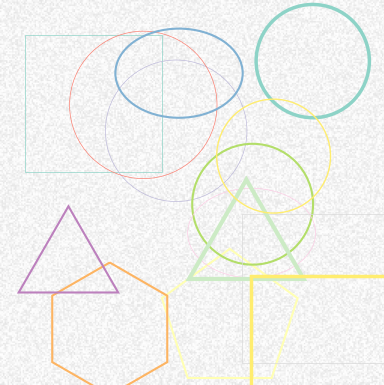[{"shape": "square", "thickness": 0.5, "radius": 0.89, "center": [0.243, 0.731]}, {"shape": "circle", "thickness": 2.5, "radius": 0.74, "center": [0.812, 0.841]}, {"shape": "pentagon", "thickness": 1.5, "radius": 0.93, "center": [0.597, 0.168]}, {"shape": "circle", "thickness": 0.5, "radius": 0.92, "center": [0.458, 0.66]}, {"shape": "circle", "thickness": 0.5, "radius": 0.96, "center": [0.372, 0.728]}, {"shape": "oval", "thickness": 1.5, "radius": 0.83, "center": [0.465, 0.81]}, {"shape": "hexagon", "thickness": 1.5, "radius": 0.86, "center": [0.285, 0.146]}, {"shape": "circle", "thickness": 1.5, "radius": 0.78, "center": [0.656, 0.47]}, {"shape": "oval", "thickness": 0.5, "radius": 0.83, "center": [0.653, 0.395]}, {"shape": "square", "thickness": 0.5, "radius": 0.96, "center": [0.821, 0.251]}, {"shape": "triangle", "thickness": 1.5, "radius": 0.75, "center": [0.178, 0.315]}, {"shape": "triangle", "thickness": 3, "radius": 0.86, "center": [0.64, 0.361]}, {"shape": "circle", "thickness": 1, "radius": 0.74, "center": [0.711, 0.594]}, {"shape": "square", "thickness": 2.5, "radius": 0.89, "center": [0.829, 0.105]}]